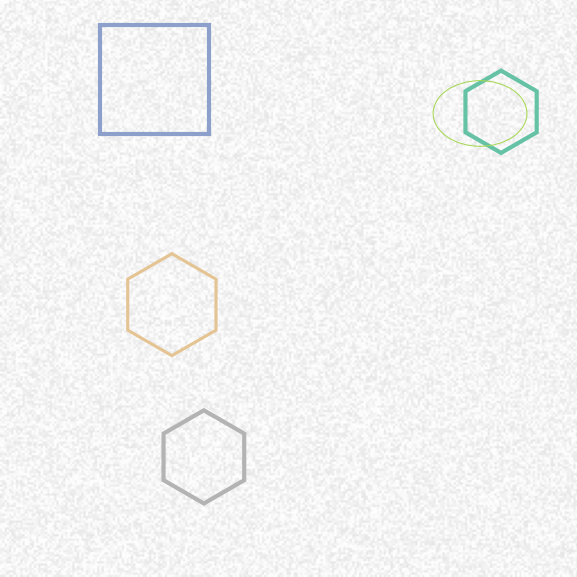[{"shape": "hexagon", "thickness": 2, "radius": 0.36, "center": [0.868, 0.806]}, {"shape": "square", "thickness": 2, "radius": 0.47, "center": [0.268, 0.862]}, {"shape": "oval", "thickness": 0.5, "radius": 0.41, "center": [0.831, 0.803]}, {"shape": "hexagon", "thickness": 1.5, "radius": 0.44, "center": [0.298, 0.472]}, {"shape": "hexagon", "thickness": 2, "radius": 0.4, "center": [0.353, 0.208]}]